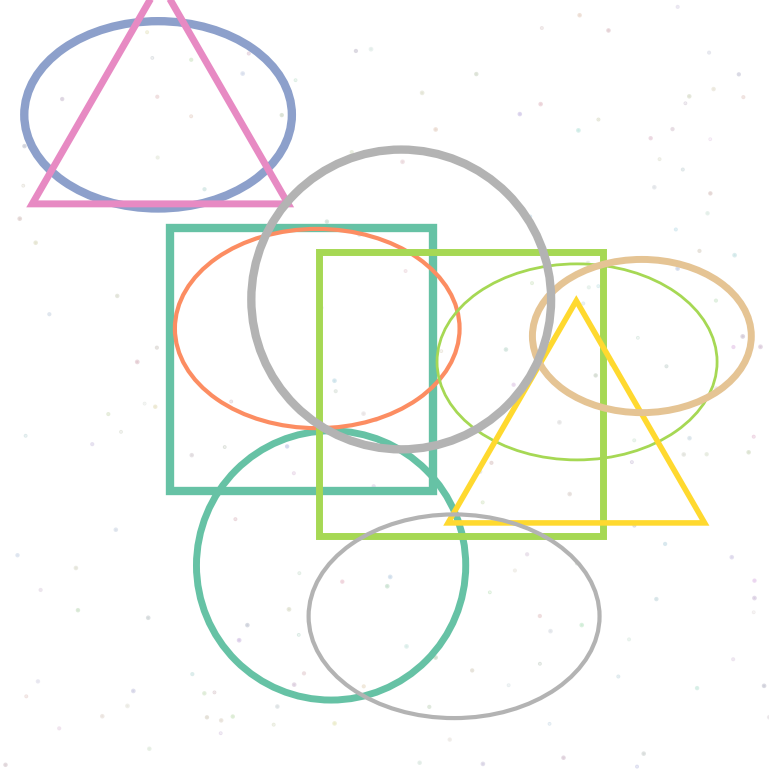[{"shape": "square", "thickness": 3, "radius": 0.85, "center": [0.392, 0.533]}, {"shape": "circle", "thickness": 2.5, "radius": 0.87, "center": [0.43, 0.266]}, {"shape": "oval", "thickness": 1.5, "radius": 0.92, "center": [0.412, 0.573]}, {"shape": "oval", "thickness": 3, "radius": 0.87, "center": [0.205, 0.851]}, {"shape": "triangle", "thickness": 2.5, "radius": 0.96, "center": [0.208, 0.831]}, {"shape": "square", "thickness": 2.5, "radius": 0.92, "center": [0.598, 0.488]}, {"shape": "oval", "thickness": 1, "radius": 0.91, "center": [0.749, 0.53]}, {"shape": "triangle", "thickness": 2, "radius": 0.96, "center": [0.748, 0.417]}, {"shape": "oval", "thickness": 2.5, "radius": 0.71, "center": [0.834, 0.564]}, {"shape": "circle", "thickness": 3, "radius": 0.97, "center": [0.521, 0.611]}, {"shape": "oval", "thickness": 1.5, "radius": 0.94, "center": [0.59, 0.2]}]